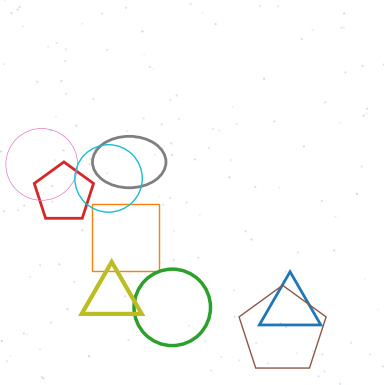[{"shape": "triangle", "thickness": 2, "radius": 0.46, "center": [0.753, 0.202]}, {"shape": "square", "thickness": 1, "radius": 0.44, "center": [0.326, 0.383]}, {"shape": "circle", "thickness": 2.5, "radius": 0.5, "center": [0.447, 0.202]}, {"shape": "pentagon", "thickness": 2, "radius": 0.4, "center": [0.166, 0.498]}, {"shape": "pentagon", "thickness": 1, "radius": 0.59, "center": [0.734, 0.14]}, {"shape": "circle", "thickness": 0.5, "radius": 0.47, "center": [0.108, 0.573]}, {"shape": "oval", "thickness": 2, "radius": 0.48, "center": [0.336, 0.579]}, {"shape": "triangle", "thickness": 3, "radius": 0.45, "center": [0.29, 0.23]}, {"shape": "circle", "thickness": 1, "radius": 0.44, "center": [0.282, 0.537]}]